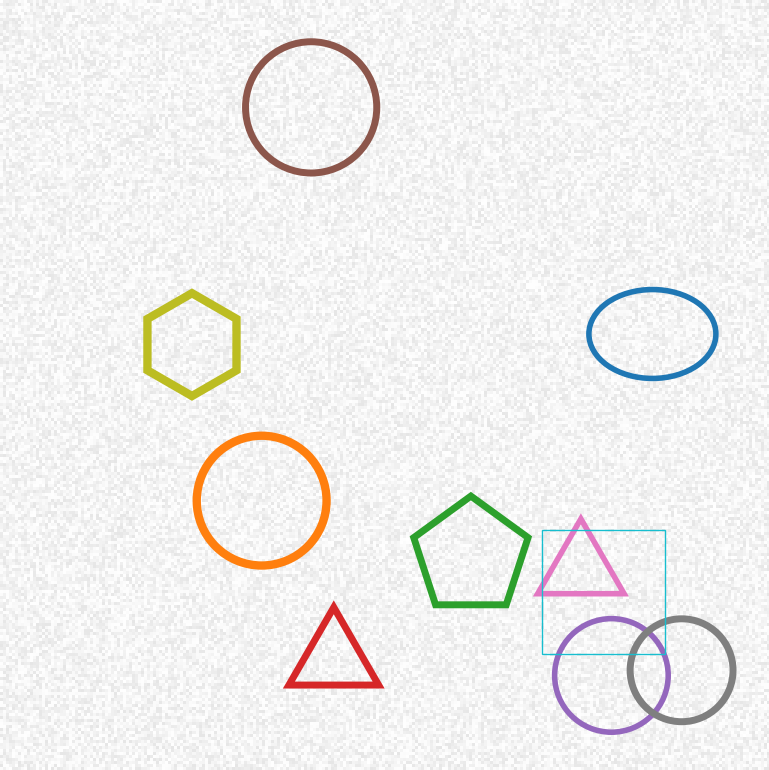[{"shape": "oval", "thickness": 2, "radius": 0.41, "center": [0.847, 0.566]}, {"shape": "circle", "thickness": 3, "radius": 0.42, "center": [0.34, 0.35]}, {"shape": "pentagon", "thickness": 2.5, "radius": 0.39, "center": [0.612, 0.278]}, {"shape": "triangle", "thickness": 2.5, "radius": 0.34, "center": [0.433, 0.144]}, {"shape": "circle", "thickness": 2, "radius": 0.37, "center": [0.794, 0.123]}, {"shape": "circle", "thickness": 2.5, "radius": 0.43, "center": [0.404, 0.861]}, {"shape": "triangle", "thickness": 2, "radius": 0.32, "center": [0.754, 0.261]}, {"shape": "circle", "thickness": 2.5, "radius": 0.33, "center": [0.885, 0.13]}, {"shape": "hexagon", "thickness": 3, "radius": 0.33, "center": [0.249, 0.552]}, {"shape": "square", "thickness": 0.5, "radius": 0.4, "center": [0.784, 0.231]}]